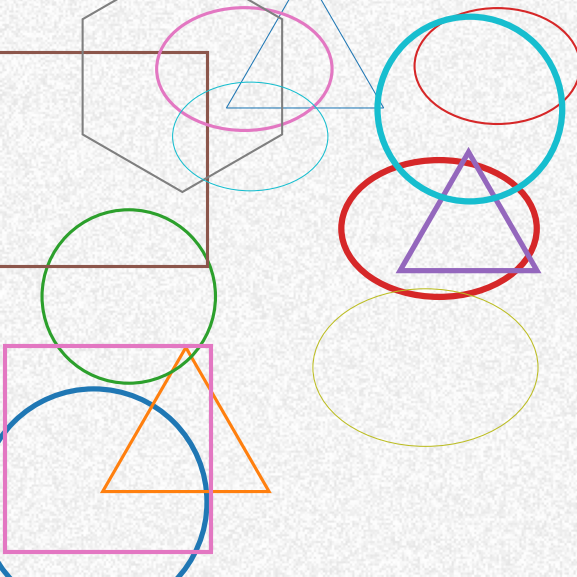[{"shape": "triangle", "thickness": 0.5, "radius": 0.79, "center": [0.528, 0.891]}, {"shape": "circle", "thickness": 2.5, "radius": 0.98, "center": [0.162, 0.13]}, {"shape": "triangle", "thickness": 1.5, "radius": 0.83, "center": [0.322, 0.231]}, {"shape": "circle", "thickness": 1.5, "radius": 0.75, "center": [0.223, 0.486]}, {"shape": "oval", "thickness": 1, "radius": 0.72, "center": [0.861, 0.885]}, {"shape": "oval", "thickness": 3, "radius": 0.85, "center": [0.76, 0.603]}, {"shape": "triangle", "thickness": 2.5, "radius": 0.68, "center": [0.811, 0.599]}, {"shape": "square", "thickness": 1.5, "radius": 0.92, "center": [0.174, 0.724]}, {"shape": "square", "thickness": 2, "radius": 0.89, "center": [0.188, 0.222]}, {"shape": "oval", "thickness": 1.5, "radius": 0.76, "center": [0.423, 0.88]}, {"shape": "hexagon", "thickness": 1, "radius": 1.0, "center": [0.316, 0.866]}, {"shape": "oval", "thickness": 0.5, "radius": 0.97, "center": [0.737, 0.363]}, {"shape": "circle", "thickness": 3, "radius": 0.8, "center": [0.814, 0.81]}, {"shape": "oval", "thickness": 0.5, "radius": 0.67, "center": [0.433, 0.763]}]